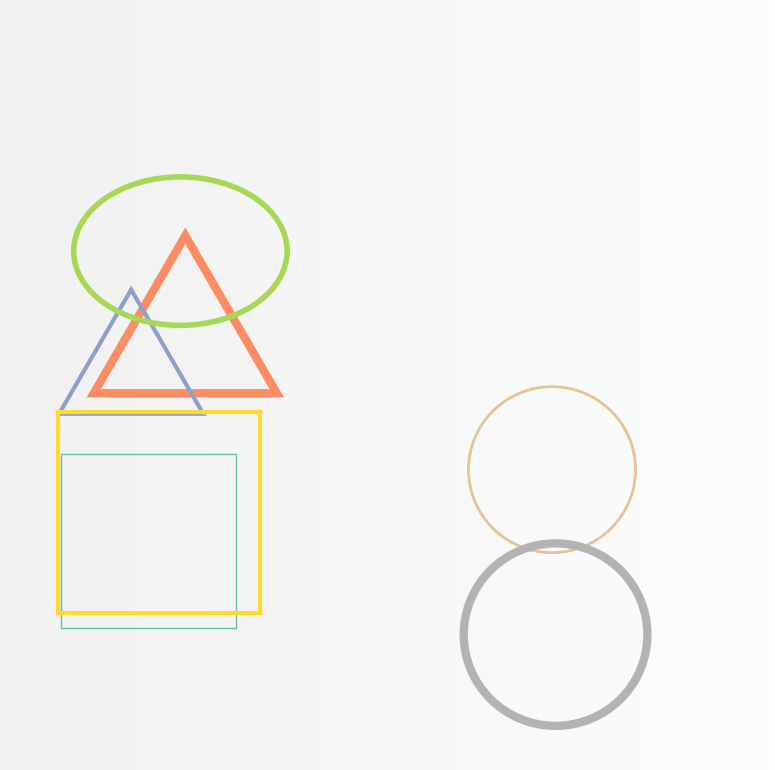[{"shape": "square", "thickness": 0.5, "radius": 0.56, "center": [0.192, 0.297]}, {"shape": "triangle", "thickness": 3, "radius": 0.68, "center": [0.239, 0.557]}, {"shape": "triangle", "thickness": 1.5, "radius": 0.54, "center": [0.169, 0.516]}, {"shape": "oval", "thickness": 2, "radius": 0.69, "center": [0.233, 0.674]}, {"shape": "square", "thickness": 1.5, "radius": 0.65, "center": [0.205, 0.334]}, {"shape": "circle", "thickness": 1, "radius": 0.54, "center": [0.712, 0.39]}, {"shape": "circle", "thickness": 3, "radius": 0.59, "center": [0.717, 0.176]}]